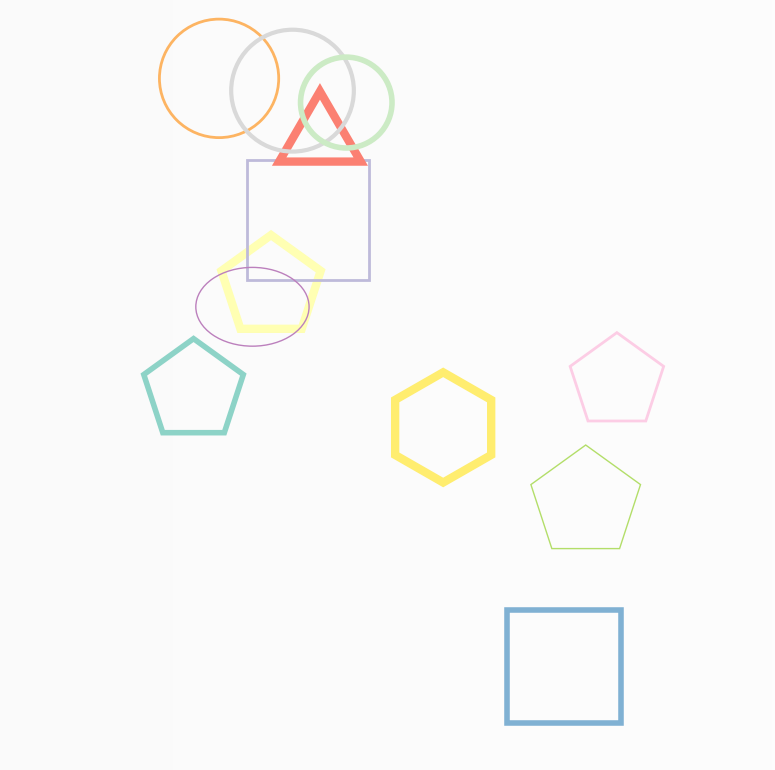[{"shape": "pentagon", "thickness": 2, "radius": 0.34, "center": [0.25, 0.493]}, {"shape": "pentagon", "thickness": 3, "radius": 0.34, "center": [0.35, 0.627]}, {"shape": "square", "thickness": 1, "radius": 0.39, "center": [0.398, 0.714]}, {"shape": "triangle", "thickness": 3, "radius": 0.3, "center": [0.413, 0.821]}, {"shape": "square", "thickness": 2, "radius": 0.37, "center": [0.728, 0.134]}, {"shape": "circle", "thickness": 1, "radius": 0.38, "center": [0.283, 0.898]}, {"shape": "pentagon", "thickness": 0.5, "radius": 0.37, "center": [0.756, 0.348]}, {"shape": "pentagon", "thickness": 1, "radius": 0.32, "center": [0.796, 0.505]}, {"shape": "circle", "thickness": 1.5, "radius": 0.4, "center": [0.377, 0.882]}, {"shape": "oval", "thickness": 0.5, "radius": 0.37, "center": [0.326, 0.602]}, {"shape": "circle", "thickness": 2, "radius": 0.3, "center": [0.447, 0.867]}, {"shape": "hexagon", "thickness": 3, "radius": 0.36, "center": [0.572, 0.445]}]